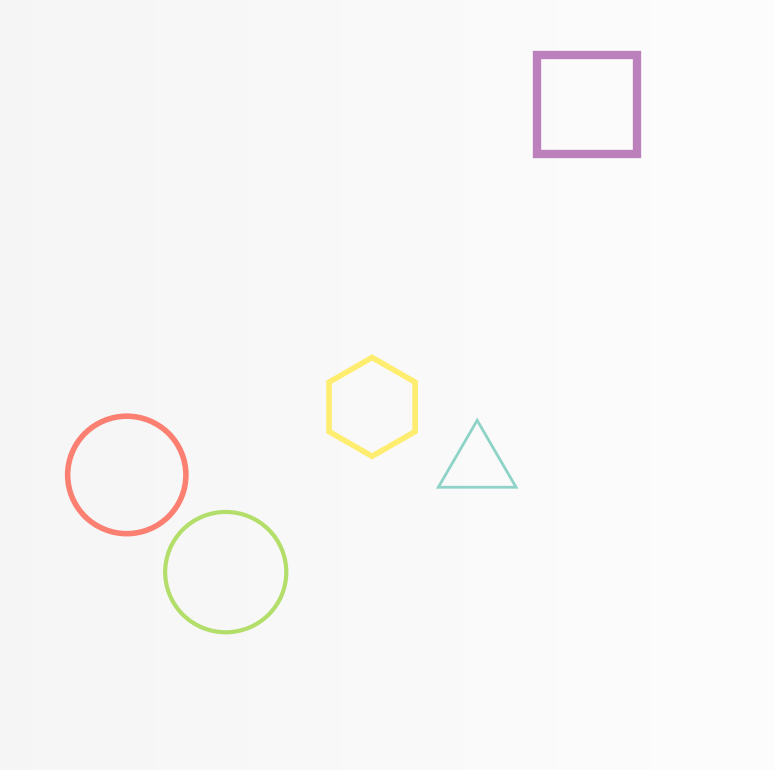[{"shape": "triangle", "thickness": 1, "radius": 0.29, "center": [0.616, 0.396]}, {"shape": "circle", "thickness": 2, "radius": 0.38, "center": [0.164, 0.383]}, {"shape": "circle", "thickness": 1.5, "radius": 0.39, "center": [0.291, 0.257]}, {"shape": "square", "thickness": 3, "radius": 0.32, "center": [0.757, 0.864]}, {"shape": "hexagon", "thickness": 2, "radius": 0.32, "center": [0.48, 0.472]}]